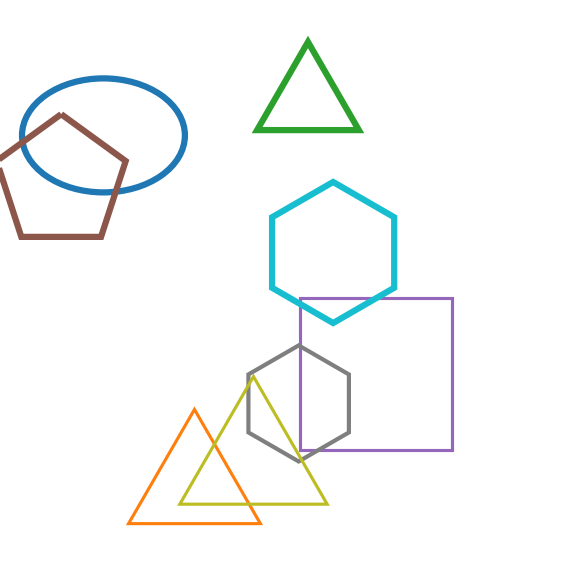[{"shape": "oval", "thickness": 3, "radius": 0.71, "center": [0.179, 0.765]}, {"shape": "triangle", "thickness": 1.5, "radius": 0.66, "center": [0.337, 0.158]}, {"shape": "triangle", "thickness": 3, "radius": 0.51, "center": [0.533, 0.825]}, {"shape": "square", "thickness": 1.5, "radius": 0.66, "center": [0.65, 0.352]}, {"shape": "pentagon", "thickness": 3, "radius": 0.59, "center": [0.106, 0.684]}, {"shape": "hexagon", "thickness": 2, "radius": 0.5, "center": [0.517, 0.301]}, {"shape": "triangle", "thickness": 1.5, "radius": 0.74, "center": [0.439, 0.2]}, {"shape": "hexagon", "thickness": 3, "radius": 0.61, "center": [0.577, 0.562]}]